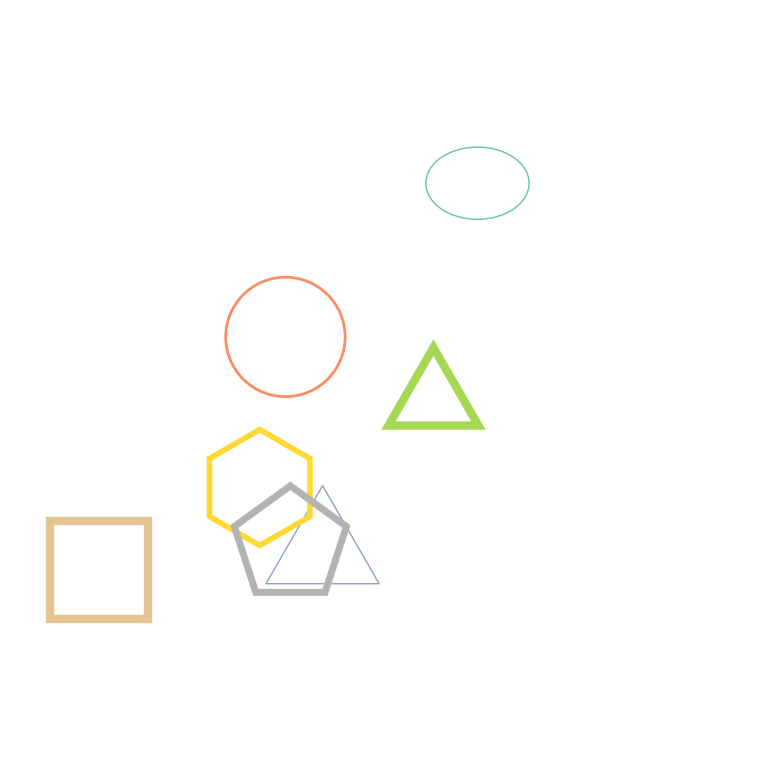[{"shape": "oval", "thickness": 0.5, "radius": 0.33, "center": [0.62, 0.762]}, {"shape": "circle", "thickness": 1, "radius": 0.39, "center": [0.371, 0.562]}, {"shape": "triangle", "thickness": 0.5, "radius": 0.42, "center": [0.419, 0.284]}, {"shape": "triangle", "thickness": 3, "radius": 0.34, "center": [0.563, 0.481]}, {"shape": "hexagon", "thickness": 2, "radius": 0.38, "center": [0.337, 0.367]}, {"shape": "square", "thickness": 3, "radius": 0.32, "center": [0.129, 0.26]}, {"shape": "pentagon", "thickness": 2.5, "radius": 0.38, "center": [0.377, 0.293]}]